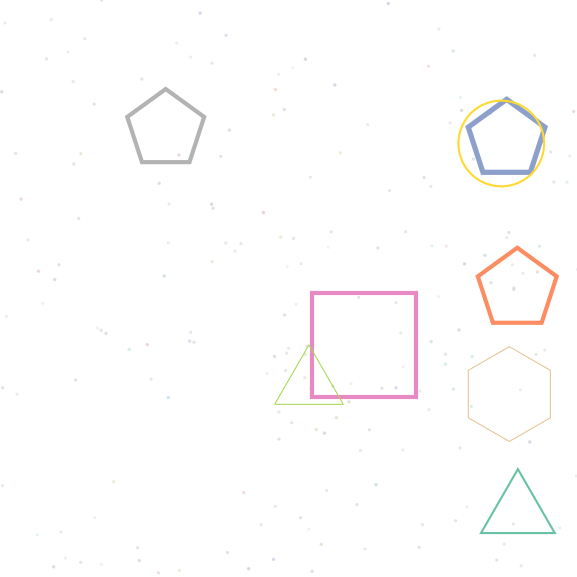[{"shape": "triangle", "thickness": 1, "radius": 0.37, "center": [0.897, 0.113]}, {"shape": "pentagon", "thickness": 2, "radius": 0.36, "center": [0.896, 0.498]}, {"shape": "pentagon", "thickness": 2.5, "radius": 0.35, "center": [0.877, 0.757]}, {"shape": "square", "thickness": 2, "radius": 0.45, "center": [0.63, 0.402]}, {"shape": "triangle", "thickness": 0.5, "radius": 0.34, "center": [0.535, 0.333]}, {"shape": "circle", "thickness": 1, "radius": 0.37, "center": [0.868, 0.751]}, {"shape": "hexagon", "thickness": 0.5, "radius": 0.41, "center": [0.882, 0.317]}, {"shape": "pentagon", "thickness": 2, "radius": 0.35, "center": [0.287, 0.775]}]